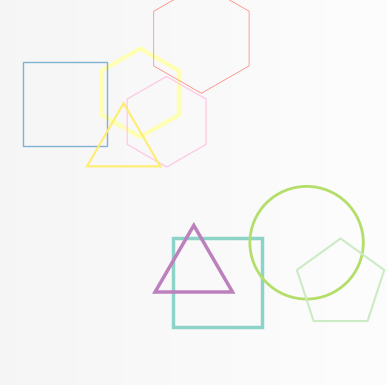[{"shape": "square", "thickness": 2.5, "radius": 0.57, "center": [0.561, 0.266]}, {"shape": "hexagon", "thickness": 3, "radius": 0.58, "center": [0.362, 0.759]}, {"shape": "hexagon", "thickness": 0.5, "radius": 0.71, "center": [0.52, 0.9]}, {"shape": "square", "thickness": 1, "radius": 0.55, "center": [0.168, 0.729]}, {"shape": "circle", "thickness": 2, "radius": 0.73, "center": [0.791, 0.37]}, {"shape": "hexagon", "thickness": 1, "radius": 0.59, "center": [0.43, 0.684]}, {"shape": "triangle", "thickness": 2.5, "radius": 0.58, "center": [0.5, 0.299]}, {"shape": "pentagon", "thickness": 1.5, "radius": 0.59, "center": [0.879, 0.262]}, {"shape": "triangle", "thickness": 1.5, "radius": 0.55, "center": [0.319, 0.623]}]